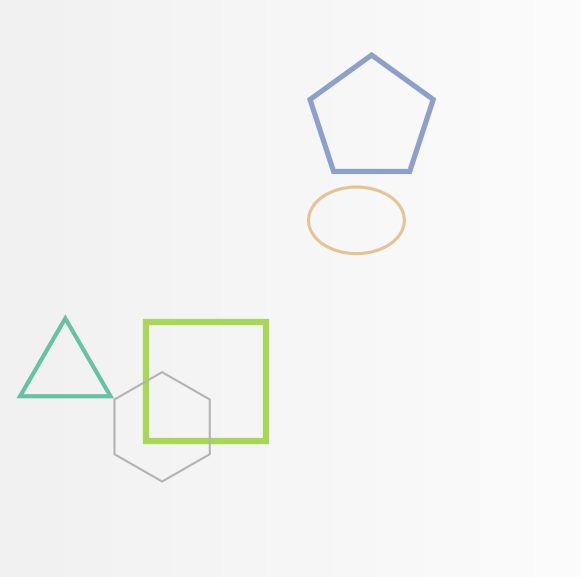[{"shape": "triangle", "thickness": 2, "radius": 0.45, "center": [0.112, 0.358]}, {"shape": "pentagon", "thickness": 2.5, "radius": 0.56, "center": [0.639, 0.792]}, {"shape": "square", "thickness": 3, "radius": 0.51, "center": [0.354, 0.338]}, {"shape": "oval", "thickness": 1.5, "radius": 0.41, "center": [0.613, 0.618]}, {"shape": "hexagon", "thickness": 1, "radius": 0.47, "center": [0.279, 0.26]}]